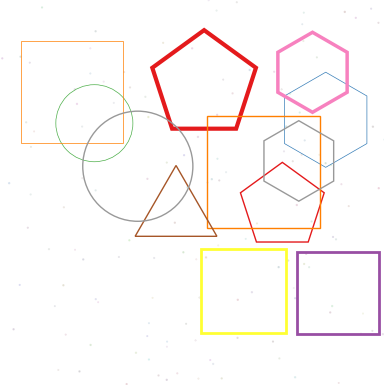[{"shape": "pentagon", "thickness": 3, "radius": 0.71, "center": [0.53, 0.78]}, {"shape": "pentagon", "thickness": 1, "radius": 0.57, "center": [0.733, 0.464]}, {"shape": "hexagon", "thickness": 0.5, "radius": 0.62, "center": [0.846, 0.689]}, {"shape": "circle", "thickness": 0.5, "radius": 0.5, "center": [0.245, 0.68]}, {"shape": "square", "thickness": 2, "radius": 0.54, "center": [0.878, 0.24]}, {"shape": "square", "thickness": 0.5, "radius": 0.66, "center": [0.188, 0.762]}, {"shape": "square", "thickness": 1, "radius": 0.73, "center": [0.684, 0.554]}, {"shape": "square", "thickness": 2, "radius": 0.55, "center": [0.632, 0.245]}, {"shape": "triangle", "thickness": 1, "radius": 0.61, "center": [0.457, 0.448]}, {"shape": "hexagon", "thickness": 2.5, "radius": 0.52, "center": [0.812, 0.812]}, {"shape": "circle", "thickness": 1, "radius": 0.72, "center": [0.358, 0.568]}, {"shape": "hexagon", "thickness": 1, "radius": 0.52, "center": [0.776, 0.582]}]